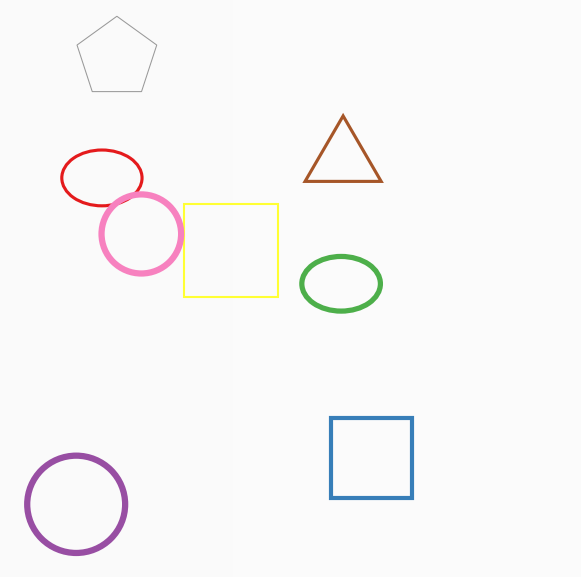[{"shape": "oval", "thickness": 1.5, "radius": 0.35, "center": [0.175, 0.691]}, {"shape": "square", "thickness": 2, "radius": 0.35, "center": [0.639, 0.206]}, {"shape": "oval", "thickness": 2.5, "radius": 0.34, "center": [0.587, 0.508]}, {"shape": "circle", "thickness": 3, "radius": 0.42, "center": [0.131, 0.126]}, {"shape": "square", "thickness": 1, "radius": 0.4, "center": [0.398, 0.566]}, {"shape": "triangle", "thickness": 1.5, "radius": 0.38, "center": [0.59, 0.723]}, {"shape": "circle", "thickness": 3, "radius": 0.34, "center": [0.243, 0.594]}, {"shape": "pentagon", "thickness": 0.5, "radius": 0.36, "center": [0.201, 0.899]}]